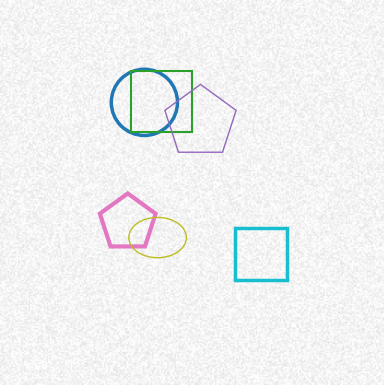[{"shape": "circle", "thickness": 2.5, "radius": 0.43, "center": [0.375, 0.734]}, {"shape": "square", "thickness": 1.5, "radius": 0.4, "center": [0.419, 0.737]}, {"shape": "pentagon", "thickness": 1, "radius": 0.49, "center": [0.521, 0.683]}, {"shape": "pentagon", "thickness": 3, "radius": 0.38, "center": [0.332, 0.421]}, {"shape": "oval", "thickness": 1, "radius": 0.37, "center": [0.409, 0.383]}, {"shape": "square", "thickness": 2.5, "radius": 0.34, "center": [0.679, 0.34]}]